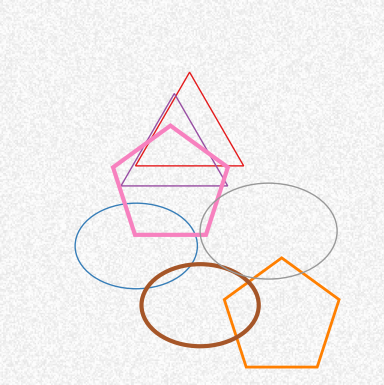[{"shape": "triangle", "thickness": 1, "radius": 0.81, "center": [0.492, 0.65]}, {"shape": "oval", "thickness": 1, "radius": 0.79, "center": [0.354, 0.361]}, {"shape": "triangle", "thickness": 1, "radius": 0.8, "center": [0.453, 0.597]}, {"shape": "pentagon", "thickness": 2, "radius": 0.78, "center": [0.732, 0.173]}, {"shape": "oval", "thickness": 3, "radius": 0.76, "center": [0.52, 0.207]}, {"shape": "pentagon", "thickness": 3, "radius": 0.78, "center": [0.443, 0.517]}, {"shape": "oval", "thickness": 1, "radius": 0.89, "center": [0.698, 0.4]}]